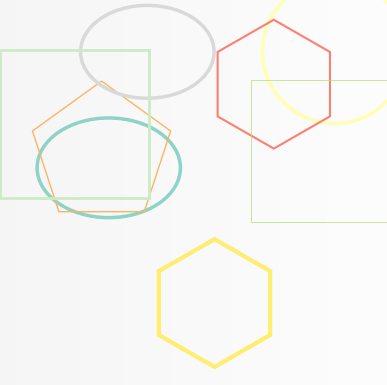[{"shape": "oval", "thickness": 2.5, "radius": 0.92, "center": [0.281, 0.564]}, {"shape": "circle", "thickness": 2.5, "radius": 0.93, "center": [0.864, 0.866]}, {"shape": "hexagon", "thickness": 1.5, "radius": 0.84, "center": [0.707, 0.781]}, {"shape": "pentagon", "thickness": 1, "radius": 0.94, "center": [0.262, 0.602]}, {"shape": "square", "thickness": 0.5, "radius": 0.92, "center": [0.832, 0.607]}, {"shape": "oval", "thickness": 2.5, "radius": 0.86, "center": [0.38, 0.865]}, {"shape": "square", "thickness": 2, "radius": 0.96, "center": [0.192, 0.678]}, {"shape": "hexagon", "thickness": 3, "radius": 0.83, "center": [0.554, 0.213]}]